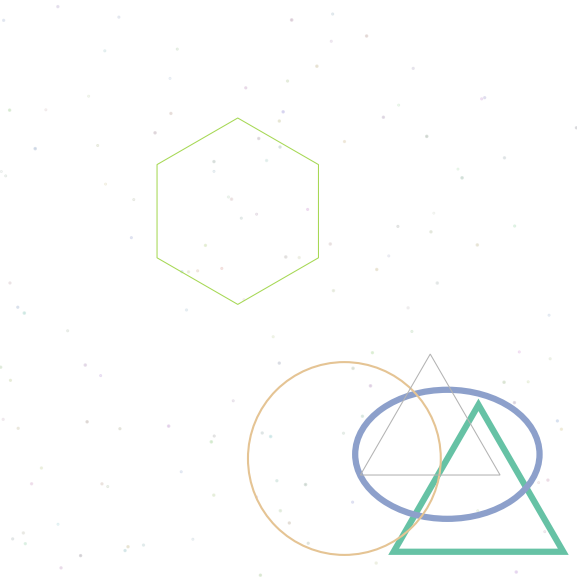[{"shape": "triangle", "thickness": 3, "radius": 0.85, "center": [0.829, 0.129]}, {"shape": "oval", "thickness": 3, "radius": 0.8, "center": [0.775, 0.212]}, {"shape": "hexagon", "thickness": 0.5, "radius": 0.81, "center": [0.412, 0.633]}, {"shape": "circle", "thickness": 1, "radius": 0.83, "center": [0.596, 0.205]}, {"shape": "triangle", "thickness": 0.5, "radius": 0.7, "center": [0.745, 0.246]}]